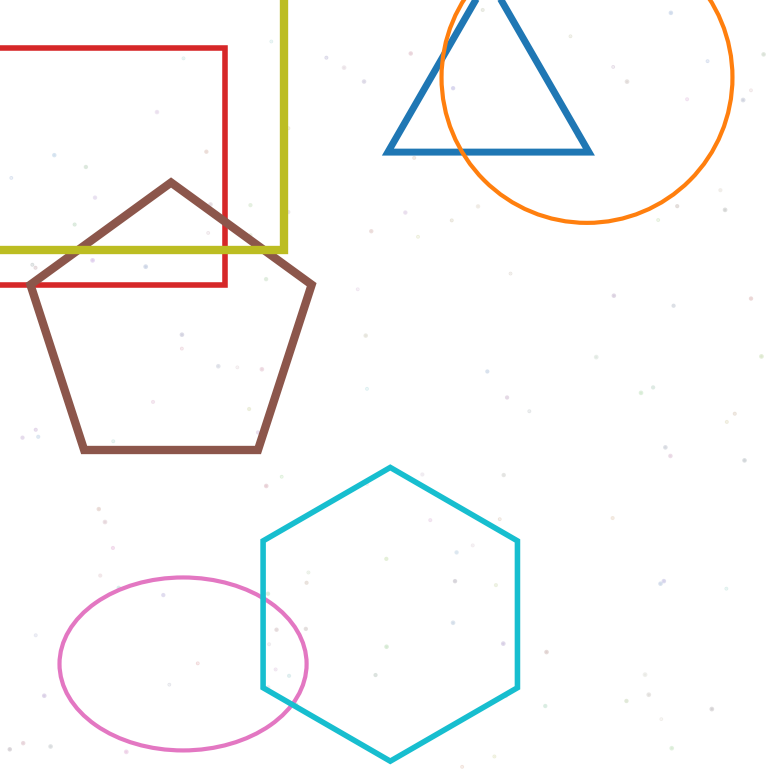[{"shape": "triangle", "thickness": 2.5, "radius": 0.75, "center": [0.634, 0.878]}, {"shape": "circle", "thickness": 1.5, "radius": 0.94, "center": [0.762, 0.899]}, {"shape": "square", "thickness": 2, "radius": 0.77, "center": [0.139, 0.784]}, {"shape": "pentagon", "thickness": 3, "radius": 0.96, "center": [0.222, 0.571]}, {"shape": "oval", "thickness": 1.5, "radius": 0.8, "center": [0.238, 0.138]}, {"shape": "square", "thickness": 3, "radius": 0.99, "center": [0.171, 0.873]}, {"shape": "hexagon", "thickness": 2, "radius": 0.95, "center": [0.507, 0.202]}]